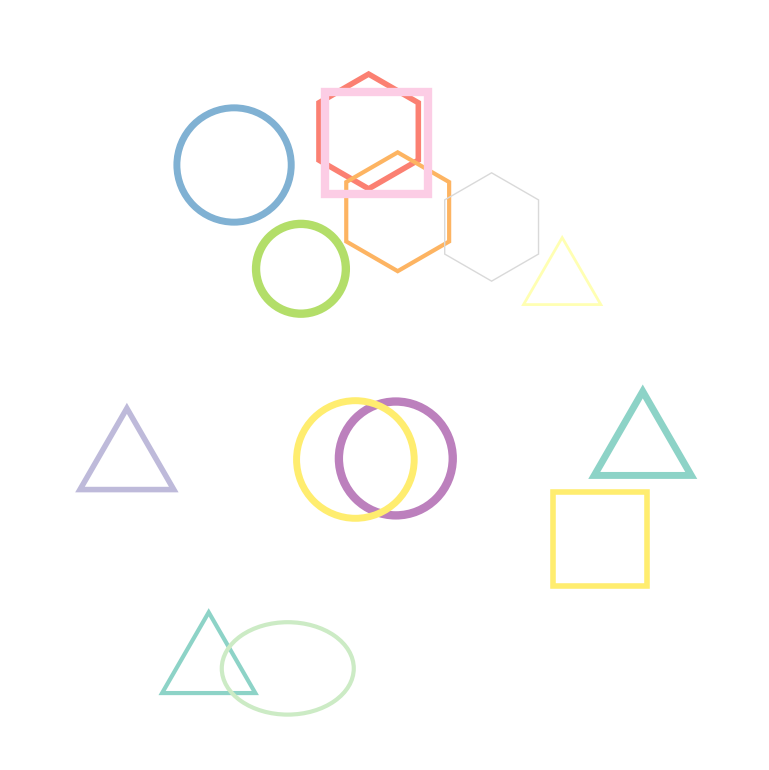[{"shape": "triangle", "thickness": 1.5, "radius": 0.35, "center": [0.271, 0.135]}, {"shape": "triangle", "thickness": 2.5, "radius": 0.36, "center": [0.835, 0.419]}, {"shape": "triangle", "thickness": 1, "radius": 0.29, "center": [0.73, 0.633]}, {"shape": "triangle", "thickness": 2, "radius": 0.35, "center": [0.165, 0.399]}, {"shape": "hexagon", "thickness": 2, "radius": 0.37, "center": [0.479, 0.829]}, {"shape": "circle", "thickness": 2.5, "radius": 0.37, "center": [0.304, 0.786]}, {"shape": "hexagon", "thickness": 1.5, "radius": 0.39, "center": [0.516, 0.725]}, {"shape": "circle", "thickness": 3, "radius": 0.29, "center": [0.391, 0.651]}, {"shape": "square", "thickness": 3, "radius": 0.33, "center": [0.489, 0.814]}, {"shape": "hexagon", "thickness": 0.5, "radius": 0.35, "center": [0.638, 0.705]}, {"shape": "circle", "thickness": 3, "radius": 0.37, "center": [0.514, 0.405]}, {"shape": "oval", "thickness": 1.5, "radius": 0.43, "center": [0.374, 0.132]}, {"shape": "square", "thickness": 2, "radius": 0.31, "center": [0.779, 0.3]}, {"shape": "circle", "thickness": 2.5, "radius": 0.38, "center": [0.462, 0.403]}]